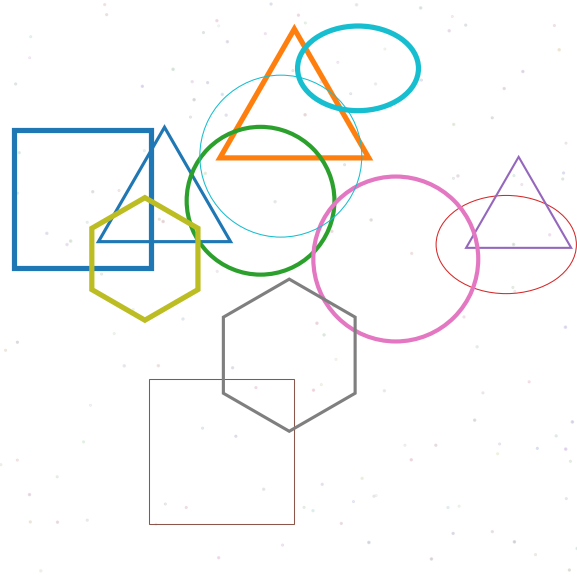[{"shape": "triangle", "thickness": 1.5, "radius": 0.66, "center": [0.285, 0.647]}, {"shape": "square", "thickness": 2.5, "radius": 0.59, "center": [0.143, 0.655]}, {"shape": "triangle", "thickness": 2.5, "radius": 0.74, "center": [0.51, 0.8]}, {"shape": "circle", "thickness": 2, "radius": 0.64, "center": [0.451, 0.652]}, {"shape": "oval", "thickness": 0.5, "radius": 0.61, "center": [0.877, 0.576]}, {"shape": "triangle", "thickness": 1, "radius": 0.53, "center": [0.898, 0.622]}, {"shape": "square", "thickness": 0.5, "radius": 0.63, "center": [0.384, 0.218]}, {"shape": "circle", "thickness": 2, "radius": 0.71, "center": [0.685, 0.551]}, {"shape": "hexagon", "thickness": 1.5, "radius": 0.66, "center": [0.501, 0.384]}, {"shape": "hexagon", "thickness": 2.5, "radius": 0.53, "center": [0.251, 0.551]}, {"shape": "circle", "thickness": 0.5, "radius": 0.7, "center": [0.486, 0.729]}, {"shape": "oval", "thickness": 2.5, "radius": 0.52, "center": [0.62, 0.881]}]